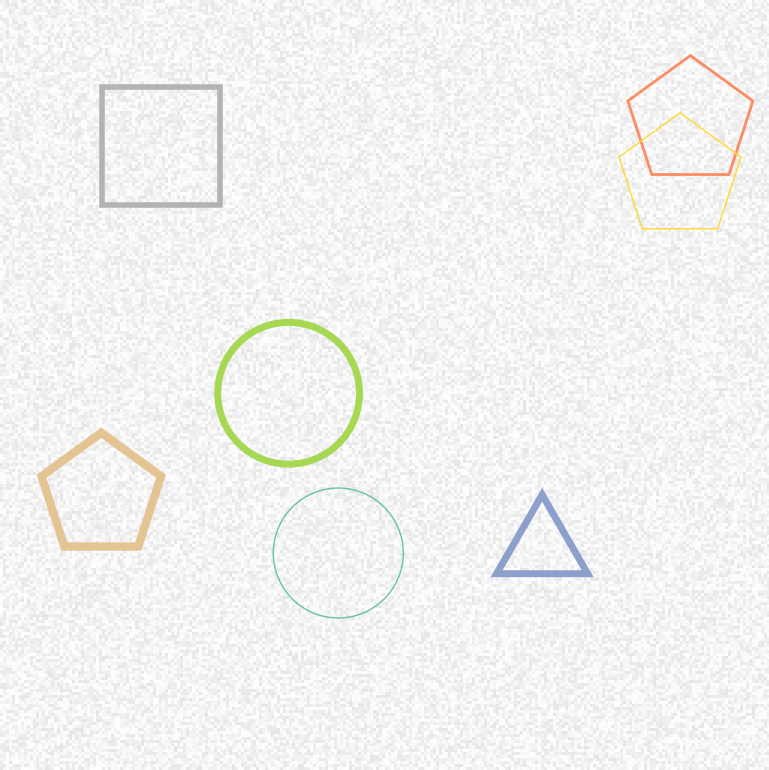[{"shape": "circle", "thickness": 0.5, "radius": 0.42, "center": [0.439, 0.282]}, {"shape": "pentagon", "thickness": 1, "radius": 0.43, "center": [0.897, 0.842]}, {"shape": "triangle", "thickness": 2.5, "radius": 0.34, "center": [0.704, 0.289]}, {"shape": "circle", "thickness": 2.5, "radius": 0.46, "center": [0.375, 0.489]}, {"shape": "pentagon", "thickness": 0.5, "radius": 0.42, "center": [0.883, 0.77]}, {"shape": "pentagon", "thickness": 3, "radius": 0.41, "center": [0.132, 0.356]}, {"shape": "square", "thickness": 2, "radius": 0.38, "center": [0.209, 0.81]}]